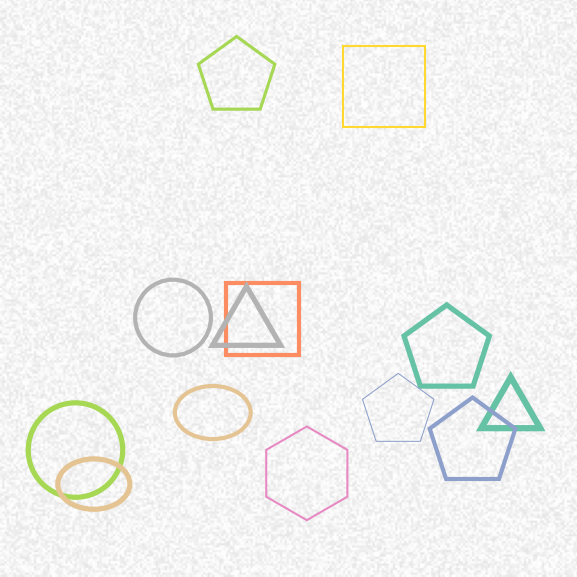[{"shape": "pentagon", "thickness": 2.5, "radius": 0.39, "center": [0.774, 0.393]}, {"shape": "triangle", "thickness": 3, "radius": 0.29, "center": [0.884, 0.287]}, {"shape": "square", "thickness": 2, "radius": 0.31, "center": [0.454, 0.447]}, {"shape": "pentagon", "thickness": 0.5, "radius": 0.33, "center": [0.69, 0.288]}, {"shape": "pentagon", "thickness": 2, "radius": 0.39, "center": [0.818, 0.233]}, {"shape": "hexagon", "thickness": 1, "radius": 0.41, "center": [0.531, 0.18]}, {"shape": "pentagon", "thickness": 1.5, "radius": 0.35, "center": [0.41, 0.866]}, {"shape": "circle", "thickness": 2.5, "radius": 0.41, "center": [0.131, 0.22]}, {"shape": "square", "thickness": 1, "radius": 0.35, "center": [0.665, 0.849]}, {"shape": "oval", "thickness": 2.5, "radius": 0.31, "center": [0.162, 0.161]}, {"shape": "oval", "thickness": 2, "radius": 0.33, "center": [0.368, 0.285]}, {"shape": "circle", "thickness": 2, "radius": 0.33, "center": [0.3, 0.449]}, {"shape": "triangle", "thickness": 2.5, "radius": 0.34, "center": [0.427, 0.435]}]